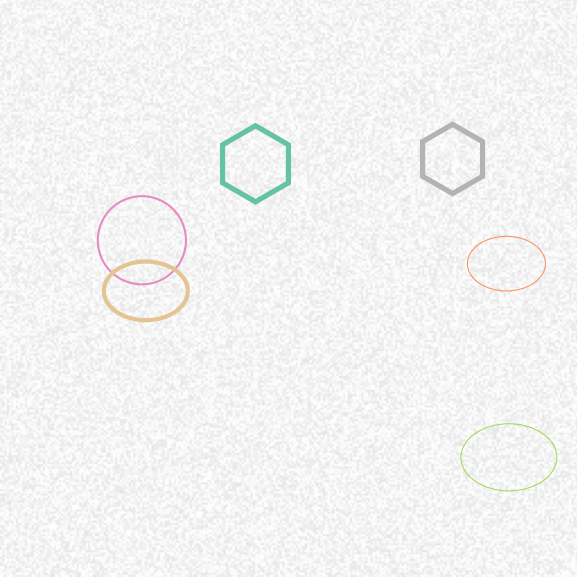[{"shape": "hexagon", "thickness": 2.5, "radius": 0.33, "center": [0.442, 0.715]}, {"shape": "oval", "thickness": 0.5, "radius": 0.34, "center": [0.877, 0.543]}, {"shape": "circle", "thickness": 1, "radius": 0.38, "center": [0.246, 0.583]}, {"shape": "oval", "thickness": 0.5, "radius": 0.42, "center": [0.881, 0.207]}, {"shape": "oval", "thickness": 2, "radius": 0.36, "center": [0.252, 0.495]}, {"shape": "hexagon", "thickness": 2.5, "radius": 0.3, "center": [0.784, 0.724]}]